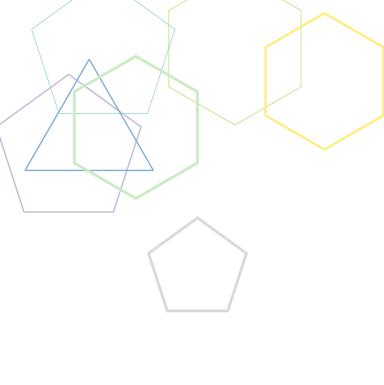[{"shape": "pentagon", "thickness": 0.5, "radius": 0.98, "center": [0.268, 0.863]}, {"shape": "pentagon", "thickness": 1, "radius": 0.99, "center": [0.178, 0.609]}, {"shape": "triangle", "thickness": 1, "radius": 0.96, "center": [0.232, 0.654]}, {"shape": "hexagon", "thickness": 0.5, "radius": 0.99, "center": [0.61, 0.874]}, {"shape": "pentagon", "thickness": 2, "radius": 0.67, "center": [0.513, 0.301]}, {"shape": "hexagon", "thickness": 2, "radius": 0.92, "center": [0.353, 0.669]}, {"shape": "hexagon", "thickness": 1.5, "radius": 0.88, "center": [0.843, 0.789]}]